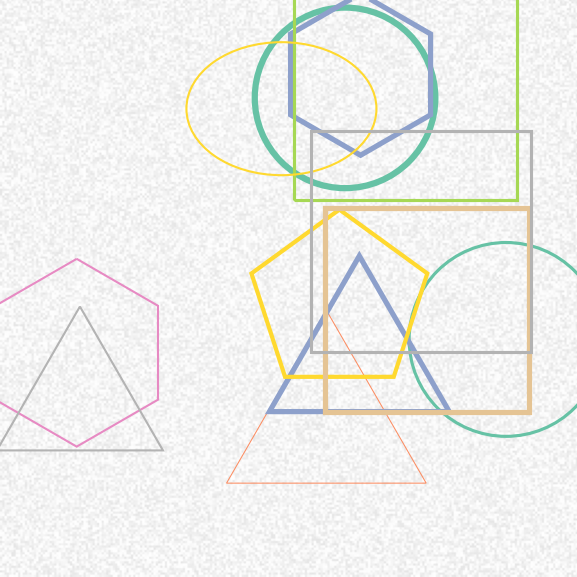[{"shape": "circle", "thickness": 1.5, "radius": 0.84, "center": [0.876, 0.411]}, {"shape": "circle", "thickness": 3, "radius": 0.78, "center": [0.597, 0.83]}, {"shape": "triangle", "thickness": 0.5, "radius": 1.0, "center": [0.565, 0.262]}, {"shape": "triangle", "thickness": 2.5, "radius": 0.9, "center": [0.622, 0.376]}, {"shape": "hexagon", "thickness": 2.5, "radius": 0.7, "center": [0.624, 0.87]}, {"shape": "hexagon", "thickness": 1, "radius": 0.81, "center": [0.133, 0.388]}, {"shape": "square", "thickness": 1.5, "radius": 0.96, "center": [0.702, 0.845]}, {"shape": "oval", "thickness": 1, "radius": 0.82, "center": [0.487, 0.811]}, {"shape": "pentagon", "thickness": 2, "radius": 0.8, "center": [0.588, 0.476]}, {"shape": "square", "thickness": 2.5, "radius": 0.88, "center": [0.739, 0.463]}, {"shape": "triangle", "thickness": 1, "radius": 0.83, "center": [0.138, 0.302]}, {"shape": "square", "thickness": 1.5, "radius": 0.95, "center": [0.729, 0.581]}]